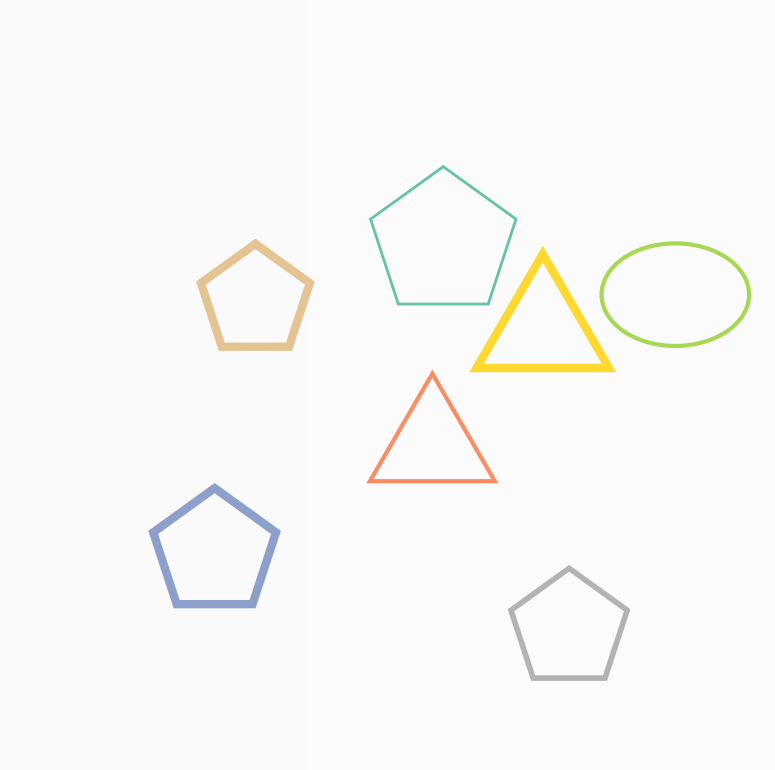[{"shape": "pentagon", "thickness": 1, "radius": 0.49, "center": [0.572, 0.685]}, {"shape": "triangle", "thickness": 1.5, "radius": 0.47, "center": [0.558, 0.422]}, {"shape": "pentagon", "thickness": 3, "radius": 0.42, "center": [0.277, 0.283]}, {"shape": "oval", "thickness": 1.5, "radius": 0.48, "center": [0.871, 0.617]}, {"shape": "triangle", "thickness": 3, "radius": 0.49, "center": [0.7, 0.571]}, {"shape": "pentagon", "thickness": 3, "radius": 0.37, "center": [0.33, 0.609]}, {"shape": "pentagon", "thickness": 2, "radius": 0.39, "center": [0.734, 0.183]}]